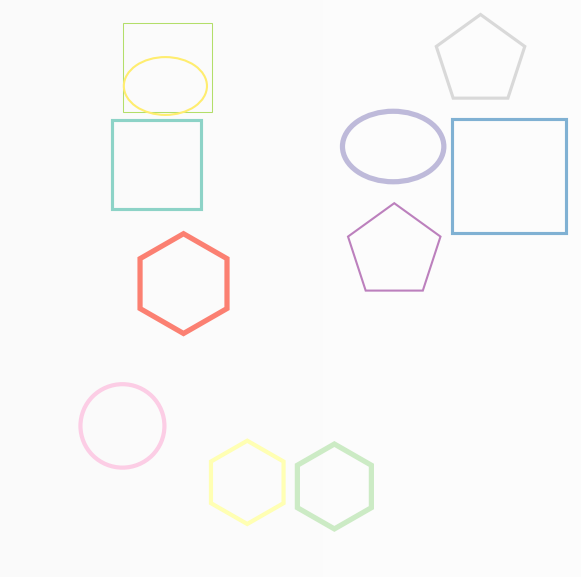[{"shape": "square", "thickness": 1.5, "radius": 0.38, "center": [0.269, 0.714]}, {"shape": "hexagon", "thickness": 2, "radius": 0.36, "center": [0.425, 0.164]}, {"shape": "oval", "thickness": 2.5, "radius": 0.44, "center": [0.676, 0.745]}, {"shape": "hexagon", "thickness": 2.5, "radius": 0.43, "center": [0.316, 0.508]}, {"shape": "square", "thickness": 1.5, "radius": 0.49, "center": [0.876, 0.694]}, {"shape": "square", "thickness": 0.5, "radius": 0.38, "center": [0.288, 0.883]}, {"shape": "circle", "thickness": 2, "radius": 0.36, "center": [0.211, 0.262]}, {"shape": "pentagon", "thickness": 1.5, "radius": 0.4, "center": [0.827, 0.894]}, {"shape": "pentagon", "thickness": 1, "radius": 0.42, "center": [0.678, 0.564]}, {"shape": "hexagon", "thickness": 2.5, "radius": 0.37, "center": [0.575, 0.157]}, {"shape": "oval", "thickness": 1, "radius": 0.36, "center": [0.285, 0.85]}]